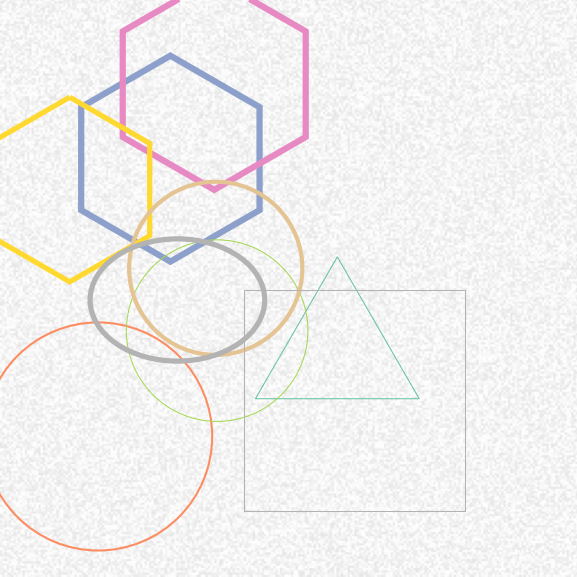[{"shape": "triangle", "thickness": 0.5, "radius": 0.82, "center": [0.584, 0.391]}, {"shape": "circle", "thickness": 1, "radius": 0.99, "center": [0.17, 0.243]}, {"shape": "hexagon", "thickness": 3, "radius": 0.89, "center": [0.295, 0.724]}, {"shape": "hexagon", "thickness": 3, "radius": 0.91, "center": [0.371, 0.853]}, {"shape": "circle", "thickness": 0.5, "radius": 0.79, "center": [0.376, 0.427]}, {"shape": "hexagon", "thickness": 2.5, "radius": 0.8, "center": [0.121, 0.671]}, {"shape": "circle", "thickness": 2, "radius": 0.75, "center": [0.374, 0.535]}, {"shape": "oval", "thickness": 2.5, "radius": 0.76, "center": [0.307, 0.48]}, {"shape": "square", "thickness": 0.5, "radius": 0.96, "center": [0.613, 0.306]}]